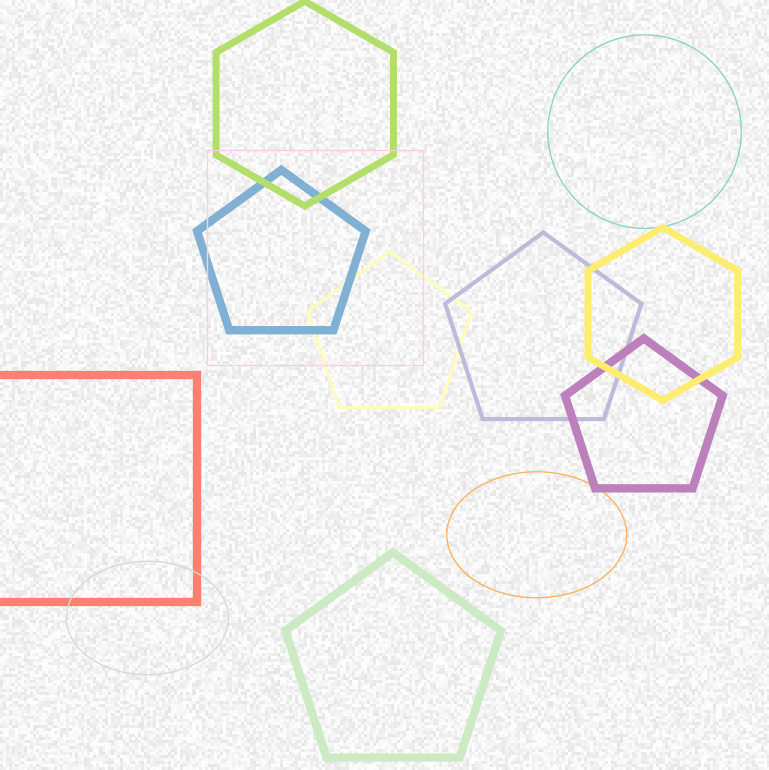[{"shape": "circle", "thickness": 0.5, "radius": 0.63, "center": [0.837, 0.829]}, {"shape": "pentagon", "thickness": 1, "radius": 0.56, "center": [0.506, 0.561]}, {"shape": "pentagon", "thickness": 1.5, "radius": 0.67, "center": [0.706, 0.564]}, {"shape": "square", "thickness": 3, "radius": 0.74, "center": [0.109, 0.365]}, {"shape": "pentagon", "thickness": 3, "radius": 0.58, "center": [0.365, 0.664]}, {"shape": "oval", "thickness": 0.5, "radius": 0.58, "center": [0.697, 0.306]}, {"shape": "hexagon", "thickness": 2.5, "radius": 0.66, "center": [0.396, 0.865]}, {"shape": "square", "thickness": 0.5, "radius": 0.7, "center": [0.409, 0.665]}, {"shape": "oval", "thickness": 0.5, "radius": 0.53, "center": [0.191, 0.197]}, {"shape": "pentagon", "thickness": 3, "radius": 0.54, "center": [0.836, 0.453]}, {"shape": "pentagon", "thickness": 3, "radius": 0.74, "center": [0.511, 0.135]}, {"shape": "hexagon", "thickness": 2.5, "radius": 0.56, "center": [0.861, 0.592]}]